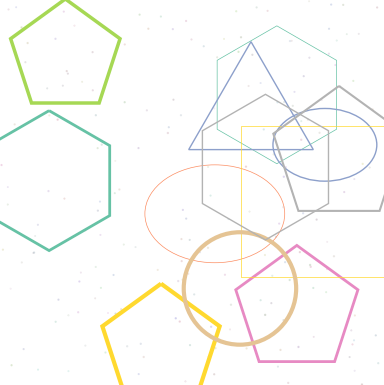[{"shape": "hexagon", "thickness": 2, "radius": 0.91, "center": [0.128, 0.531]}, {"shape": "hexagon", "thickness": 0.5, "radius": 0.9, "center": [0.719, 0.754]}, {"shape": "oval", "thickness": 0.5, "radius": 0.91, "center": [0.558, 0.445]}, {"shape": "oval", "thickness": 1, "radius": 0.67, "center": [0.844, 0.624]}, {"shape": "triangle", "thickness": 1, "radius": 0.93, "center": [0.652, 0.705]}, {"shape": "pentagon", "thickness": 2, "radius": 0.83, "center": [0.771, 0.196]}, {"shape": "pentagon", "thickness": 2.5, "radius": 0.75, "center": [0.17, 0.853]}, {"shape": "pentagon", "thickness": 3, "radius": 0.8, "center": [0.418, 0.103]}, {"shape": "square", "thickness": 0.5, "radius": 0.98, "center": [0.823, 0.477]}, {"shape": "circle", "thickness": 3, "radius": 0.73, "center": [0.623, 0.251]}, {"shape": "hexagon", "thickness": 1, "radius": 0.95, "center": [0.689, 0.566]}, {"shape": "pentagon", "thickness": 1.5, "radius": 0.9, "center": [0.88, 0.597]}]